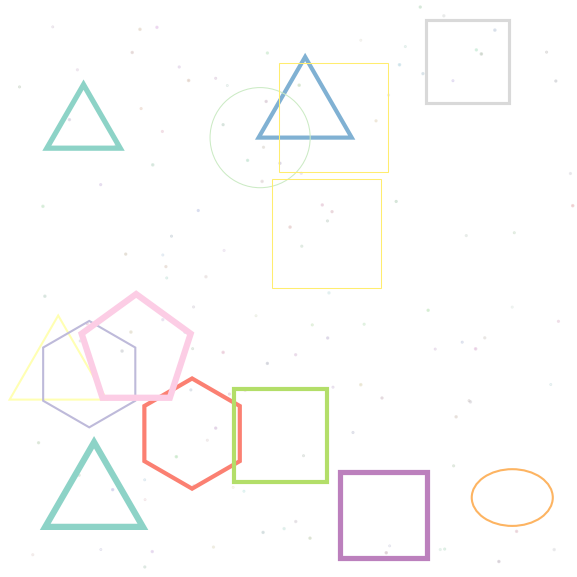[{"shape": "triangle", "thickness": 2.5, "radius": 0.37, "center": [0.145, 0.779]}, {"shape": "triangle", "thickness": 3, "radius": 0.49, "center": [0.163, 0.136]}, {"shape": "triangle", "thickness": 1, "radius": 0.49, "center": [0.101, 0.356]}, {"shape": "hexagon", "thickness": 1, "radius": 0.46, "center": [0.155, 0.351]}, {"shape": "hexagon", "thickness": 2, "radius": 0.48, "center": [0.333, 0.248]}, {"shape": "triangle", "thickness": 2, "radius": 0.47, "center": [0.528, 0.807]}, {"shape": "oval", "thickness": 1, "radius": 0.35, "center": [0.887, 0.138]}, {"shape": "square", "thickness": 2, "radius": 0.4, "center": [0.486, 0.245]}, {"shape": "pentagon", "thickness": 3, "radius": 0.5, "center": [0.236, 0.391]}, {"shape": "square", "thickness": 1.5, "radius": 0.36, "center": [0.81, 0.893]}, {"shape": "square", "thickness": 2.5, "radius": 0.37, "center": [0.664, 0.107]}, {"shape": "circle", "thickness": 0.5, "radius": 0.43, "center": [0.45, 0.761]}, {"shape": "square", "thickness": 0.5, "radius": 0.47, "center": [0.565, 0.595]}, {"shape": "square", "thickness": 0.5, "radius": 0.47, "center": [0.578, 0.796]}]